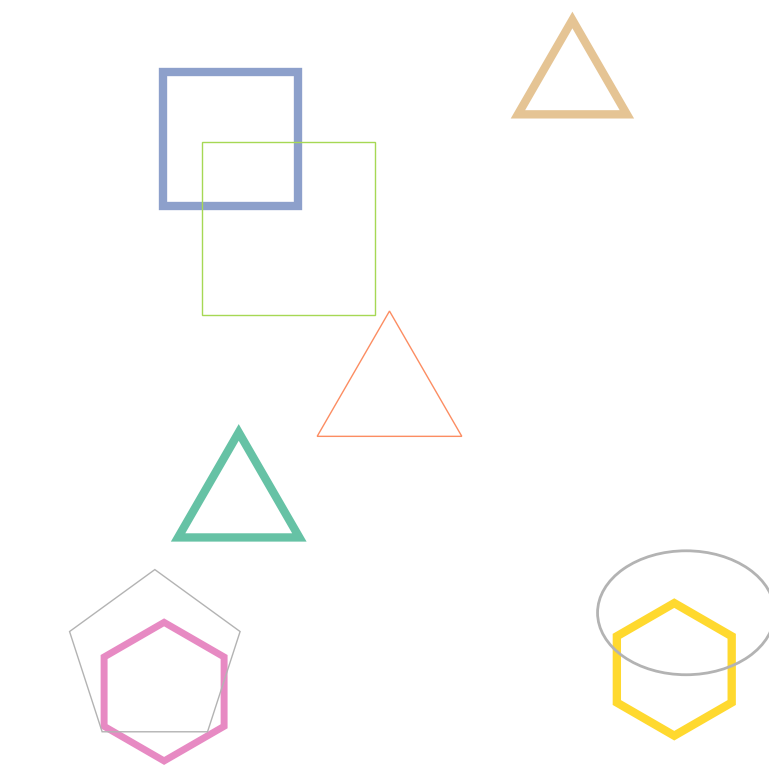[{"shape": "triangle", "thickness": 3, "radius": 0.45, "center": [0.31, 0.347]}, {"shape": "triangle", "thickness": 0.5, "radius": 0.54, "center": [0.506, 0.488]}, {"shape": "square", "thickness": 3, "radius": 0.44, "center": [0.3, 0.819]}, {"shape": "hexagon", "thickness": 2.5, "radius": 0.45, "center": [0.213, 0.102]}, {"shape": "square", "thickness": 0.5, "radius": 0.56, "center": [0.375, 0.704]}, {"shape": "hexagon", "thickness": 3, "radius": 0.43, "center": [0.876, 0.131]}, {"shape": "triangle", "thickness": 3, "radius": 0.41, "center": [0.743, 0.892]}, {"shape": "oval", "thickness": 1, "radius": 0.57, "center": [0.891, 0.204]}, {"shape": "pentagon", "thickness": 0.5, "radius": 0.58, "center": [0.201, 0.144]}]